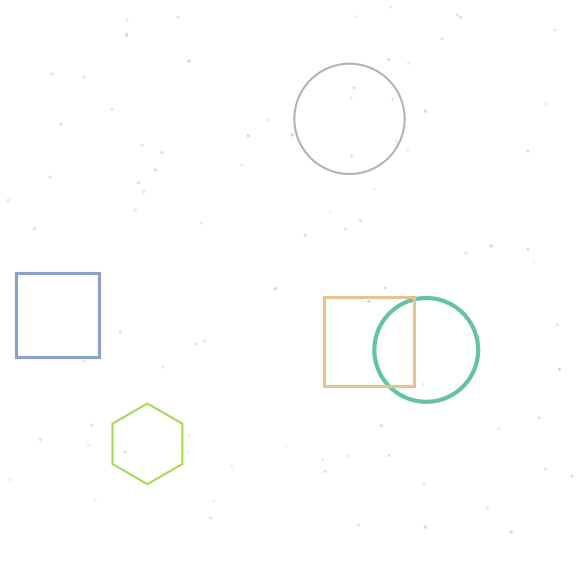[{"shape": "circle", "thickness": 2, "radius": 0.45, "center": [0.738, 0.393]}, {"shape": "square", "thickness": 1.5, "radius": 0.36, "center": [0.1, 0.454]}, {"shape": "hexagon", "thickness": 1, "radius": 0.35, "center": [0.255, 0.231]}, {"shape": "square", "thickness": 1.5, "radius": 0.39, "center": [0.639, 0.407]}, {"shape": "circle", "thickness": 1, "radius": 0.48, "center": [0.605, 0.793]}]